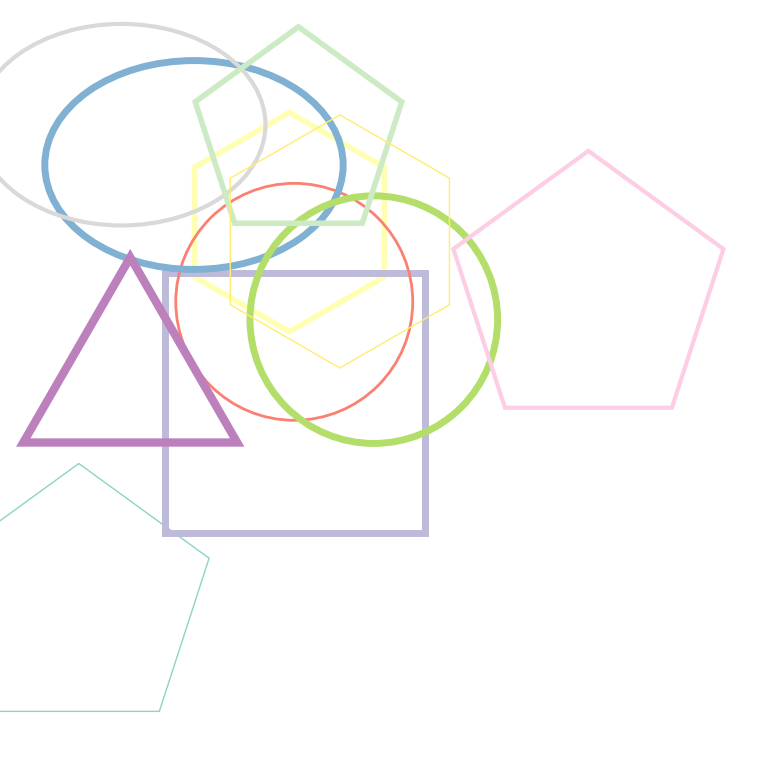[{"shape": "pentagon", "thickness": 0.5, "radius": 0.89, "center": [0.102, 0.22]}, {"shape": "hexagon", "thickness": 2, "radius": 0.71, "center": [0.376, 0.712]}, {"shape": "square", "thickness": 2.5, "radius": 0.84, "center": [0.383, 0.477]}, {"shape": "circle", "thickness": 1, "radius": 0.77, "center": [0.382, 0.608]}, {"shape": "oval", "thickness": 2.5, "radius": 0.97, "center": [0.252, 0.786]}, {"shape": "circle", "thickness": 2.5, "radius": 0.8, "center": [0.485, 0.585]}, {"shape": "pentagon", "thickness": 1.5, "radius": 0.92, "center": [0.764, 0.62]}, {"shape": "oval", "thickness": 1.5, "radius": 0.93, "center": [0.158, 0.838]}, {"shape": "triangle", "thickness": 3, "radius": 0.8, "center": [0.169, 0.505]}, {"shape": "pentagon", "thickness": 2, "radius": 0.71, "center": [0.388, 0.824]}, {"shape": "hexagon", "thickness": 0.5, "radius": 0.82, "center": [0.441, 0.686]}]